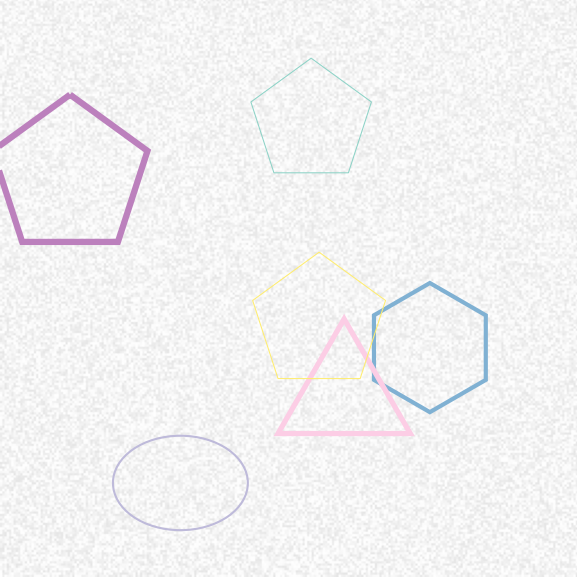[{"shape": "pentagon", "thickness": 0.5, "radius": 0.55, "center": [0.539, 0.789]}, {"shape": "oval", "thickness": 1, "radius": 0.58, "center": [0.312, 0.163]}, {"shape": "hexagon", "thickness": 2, "radius": 0.56, "center": [0.744, 0.397]}, {"shape": "triangle", "thickness": 2.5, "radius": 0.66, "center": [0.596, 0.315]}, {"shape": "pentagon", "thickness": 3, "radius": 0.7, "center": [0.121, 0.694]}, {"shape": "pentagon", "thickness": 0.5, "radius": 0.6, "center": [0.553, 0.441]}]